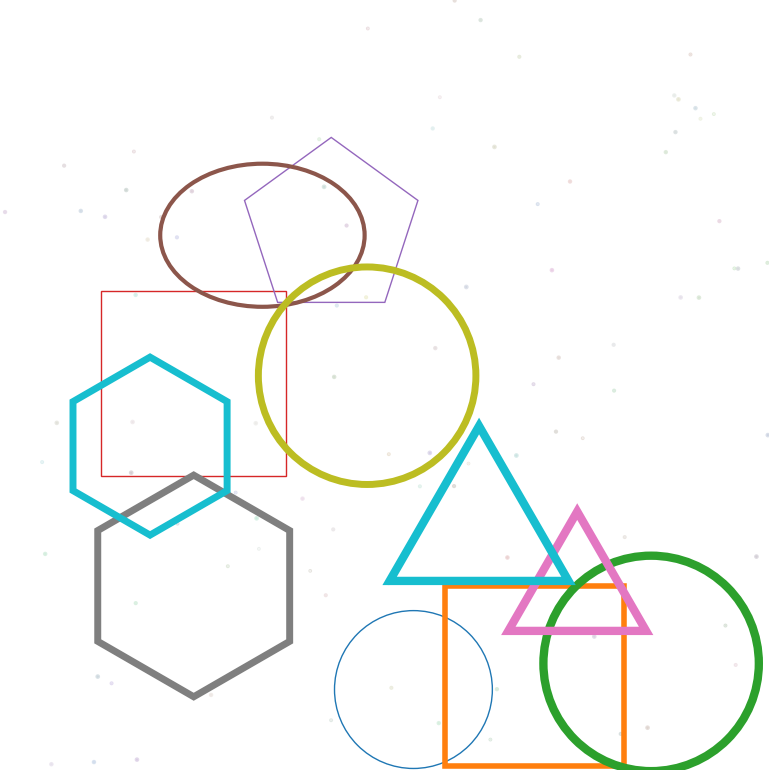[{"shape": "circle", "thickness": 0.5, "radius": 0.51, "center": [0.537, 0.104]}, {"shape": "square", "thickness": 2, "radius": 0.58, "center": [0.694, 0.122]}, {"shape": "circle", "thickness": 3, "radius": 0.7, "center": [0.846, 0.138]}, {"shape": "square", "thickness": 0.5, "radius": 0.6, "center": [0.251, 0.502]}, {"shape": "pentagon", "thickness": 0.5, "radius": 0.59, "center": [0.43, 0.703]}, {"shape": "oval", "thickness": 1.5, "radius": 0.66, "center": [0.341, 0.694]}, {"shape": "triangle", "thickness": 3, "radius": 0.52, "center": [0.75, 0.232]}, {"shape": "hexagon", "thickness": 2.5, "radius": 0.72, "center": [0.252, 0.239]}, {"shape": "circle", "thickness": 2.5, "radius": 0.71, "center": [0.477, 0.512]}, {"shape": "hexagon", "thickness": 2.5, "radius": 0.58, "center": [0.195, 0.421]}, {"shape": "triangle", "thickness": 3, "radius": 0.67, "center": [0.622, 0.313]}]